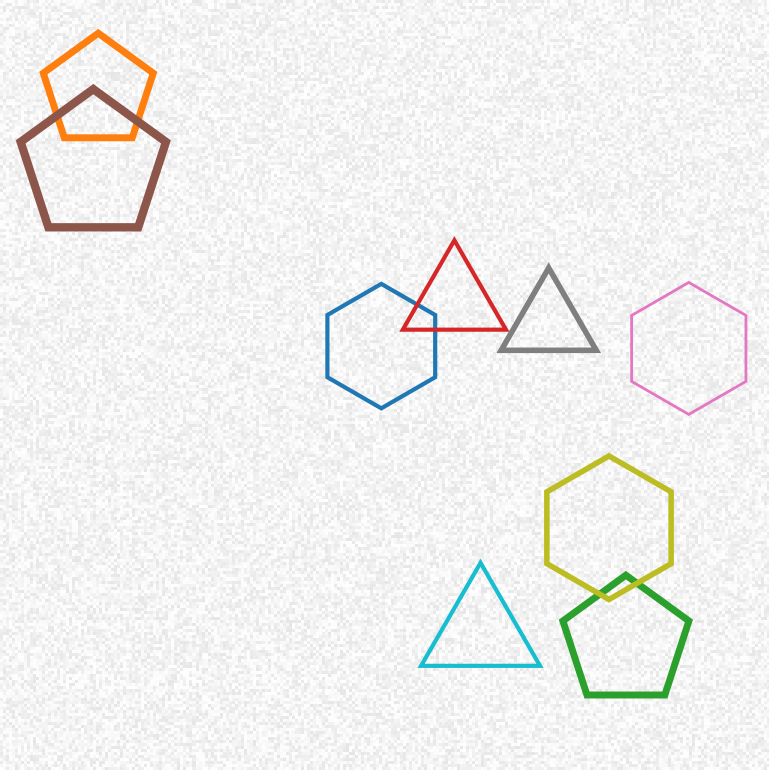[{"shape": "hexagon", "thickness": 1.5, "radius": 0.4, "center": [0.495, 0.551]}, {"shape": "pentagon", "thickness": 2.5, "radius": 0.38, "center": [0.128, 0.882]}, {"shape": "pentagon", "thickness": 2.5, "radius": 0.43, "center": [0.813, 0.167]}, {"shape": "triangle", "thickness": 1.5, "radius": 0.39, "center": [0.59, 0.611]}, {"shape": "pentagon", "thickness": 3, "radius": 0.5, "center": [0.121, 0.785]}, {"shape": "hexagon", "thickness": 1, "radius": 0.43, "center": [0.895, 0.548]}, {"shape": "triangle", "thickness": 2, "radius": 0.36, "center": [0.713, 0.581]}, {"shape": "hexagon", "thickness": 2, "radius": 0.47, "center": [0.791, 0.315]}, {"shape": "triangle", "thickness": 1.5, "radius": 0.45, "center": [0.624, 0.18]}]